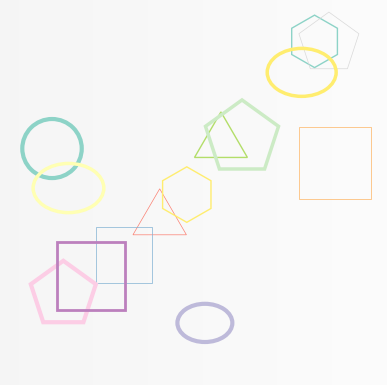[{"shape": "circle", "thickness": 3, "radius": 0.38, "center": [0.134, 0.614]}, {"shape": "hexagon", "thickness": 1, "radius": 0.34, "center": [0.812, 0.893]}, {"shape": "oval", "thickness": 2.5, "radius": 0.46, "center": [0.177, 0.512]}, {"shape": "oval", "thickness": 3, "radius": 0.35, "center": [0.529, 0.161]}, {"shape": "triangle", "thickness": 0.5, "radius": 0.4, "center": [0.412, 0.43]}, {"shape": "square", "thickness": 0.5, "radius": 0.36, "center": [0.319, 0.338]}, {"shape": "square", "thickness": 0.5, "radius": 0.46, "center": [0.865, 0.577]}, {"shape": "triangle", "thickness": 1, "radius": 0.39, "center": [0.57, 0.63]}, {"shape": "pentagon", "thickness": 3, "radius": 0.44, "center": [0.163, 0.234]}, {"shape": "pentagon", "thickness": 0.5, "radius": 0.41, "center": [0.849, 0.887]}, {"shape": "square", "thickness": 2, "radius": 0.44, "center": [0.235, 0.284]}, {"shape": "pentagon", "thickness": 2.5, "radius": 0.5, "center": [0.625, 0.641]}, {"shape": "hexagon", "thickness": 1, "radius": 0.36, "center": [0.482, 0.495]}, {"shape": "oval", "thickness": 2.5, "radius": 0.44, "center": [0.779, 0.812]}]